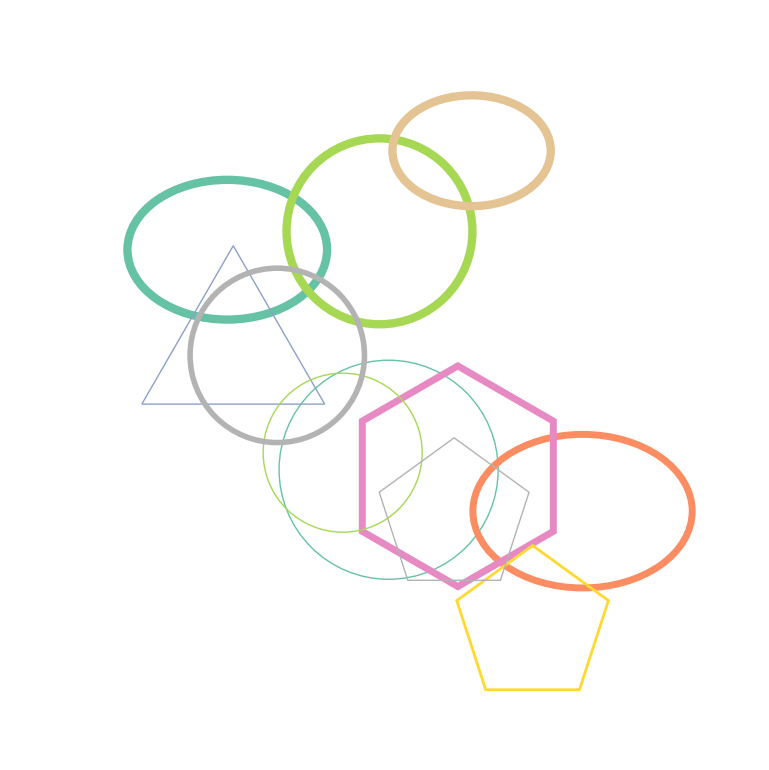[{"shape": "oval", "thickness": 3, "radius": 0.65, "center": [0.295, 0.676]}, {"shape": "circle", "thickness": 0.5, "radius": 0.71, "center": [0.505, 0.39]}, {"shape": "oval", "thickness": 2.5, "radius": 0.71, "center": [0.757, 0.336]}, {"shape": "triangle", "thickness": 0.5, "radius": 0.69, "center": [0.303, 0.544]}, {"shape": "hexagon", "thickness": 2.5, "radius": 0.72, "center": [0.595, 0.382]}, {"shape": "circle", "thickness": 0.5, "radius": 0.52, "center": [0.445, 0.412]}, {"shape": "circle", "thickness": 3, "radius": 0.6, "center": [0.493, 0.7]}, {"shape": "pentagon", "thickness": 1, "radius": 0.52, "center": [0.692, 0.188]}, {"shape": "oval", "thickness": 3, "radius": 0.51, "center": [0.612, 0.804]}, {"shape": "circle", "thickness": 2, "radius": 0.57, "center": [0.36, 0.538]}, {"shape": "pentagon", "thickness": 0.5, "radius": 0.51, "center": [0.59, 0.329]}]